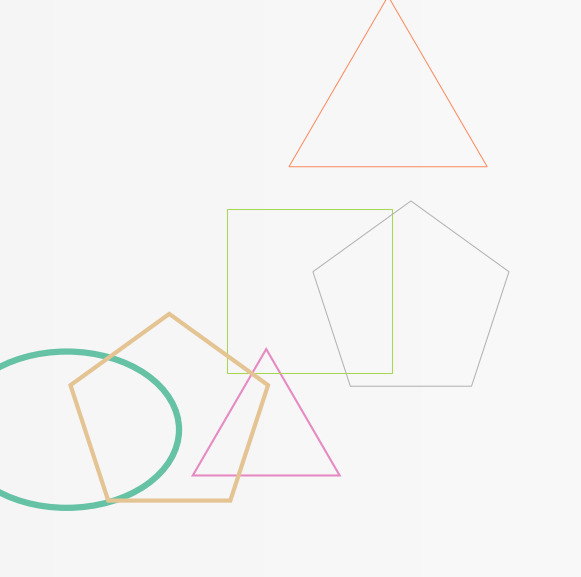[{"shape": "oval", "thickness": 3, "radius": 0.97, "center": [0.115, 0.255]}, {"shape": "triangle", "thickness": 0.5, "radius": 0.98, "center": [0.668, 0.809]}, {"shape": "triangle", "thickness": 1, "radius": 0.73, "center": [0.458, 0.249]}, {"shape": "square", "thickness": 0.5, "radius": 0.71, "center": [0.532, 0.495]}, {"shape": "pentagon", "thickness": 2, "radius": 0.89, "center": [0.291, 0.277]}, {"shape": "pentagon", "thickness": 0.5, "radius": 0.89, "center": [0.707, 0.474]}]